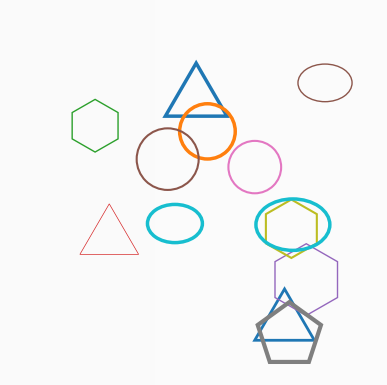[{"shape": "triangle", "thickness": 2.5, "radius": 0.46, "center": [0.506, 0.744]}, {"shape": "triangle", "thickness": 2, "radius": 0.44, "center": [0.734, 0.161]}, {"shape": "circle", "thickness": 2.5, "radius": 0.36, "center": [0.535, 0.659]}, {"shape": "hexagon", "thickness": 1, "radius": 0.34, "center": [0.245, 0.673]}, {"shape": "triangle", "thickness": 0.5, "radius": 0.44, "center": [0.282, 0.383]}, {"shape": "hexagon", "thickness": 1, "radius": 0.47, "center": [0.79, 0.274]}, {"shape": "oval", "thickness": 1, "radius": 0.35, "center": [0.839, 0.785]}, {"shape": "circle", "thickness": 1.5, "radius": 0.4, "center": [0.433, 0.587]}, {"shape": "circle", "thickness": 1.5, "radius": 0.34, "center": [0.657, 0.566]}, {"shape": "pentagon", "thickness": 3, "radius": 0.43, "center": [0.747, 0.129]}, {"shape": "hexagon", "thickness": 1.5, "radius": 0.38, "center": [0.752, 0.406]}, {"shape": "oval", "thickness": 2.5, "radius": 0.35, "center": [0.451, 0.419]}, {"shape": "oval", "thickness": 2.5, "radius": 0.48, "center": [0.756, 0.416]}]